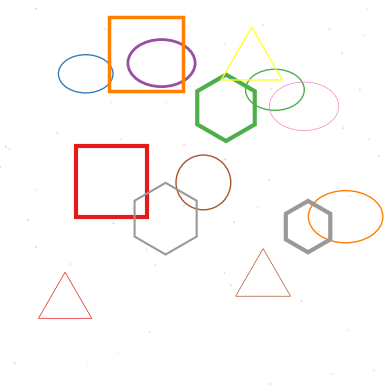[{"shape": "square", "thickness": 3, "radius": 0.46, "center": [0.29, 0.529]}, {"shape": "triangle", "thickness": 0.5, "radius": 0.4, "center": [0.169, 0.213]}, {"shape": "oval", "thickness": 1, "radius": 0.35, "center": [0.223, 0.808]}, {"shape": "oval", "thickness": 1, "radius": 0.38, "center": [0.714, 0.767]}, {"shape": "hexagon", "thickness": 3, "radius": 0.43, "center": [0.587, 0.72]}, {"shape": "oval", "thickness": 2, "radius": 0.44, "center": [0.419, 0.836]}, {"shape": "oval", "thickness": 1, "radius": 0.48, "center": [0.898, 0.437]}, {"shape": "square", "thickness": 2.5, "radius": 0.48, "center": [0.38, 0.861]}, {"shape": "triangle", "thickness": 1, "radius": 0.46, "center": [0.654, 0.838]}, {"shape": "circle", "thickness": 1, "radius": 0.36, "center": [0.528, 0.526]}, {"shape": "triangle", "thickness": 0.5, "radius": 0.41, "center": [0.683, 0.272]}, {"shape": "oval", "thickness": 0.5, "radius": 0.45, "center": [0.79, 0.724]}, {"shape": "hexagon", "thickness": 3, "radius": 0.33, "center": [0.8, 0.411]}, {"shape": "hexagon", "thickness": 1.5, "radius": 0.47, "center": [0.43, 0.432]}]